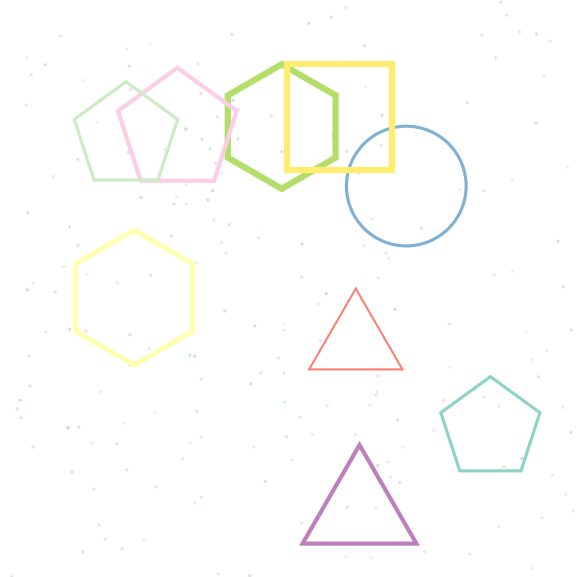[{"shape": "pentagon", "thickness": 1.5, "radius": 0.45, "center": [0.849, 0.257]}, {"shape": "hexagon", "thickness": 2.5, "radius": 0.58, "center": [0.232, 0.484]}, {"shape": "triangle", "thickness": 1, "radius": 0.47, "center": [0.616, 0.406]}, {"shape": "circle", "thickness": 1.5, "radius": 0.52, "center": [0.704, 0.677]}, {"shape": "hexagon", "thickness": 3, "radius": 0.54, "center": [0.488, 0.78]}, {"shape": "pentagon", "thickness": 2, "radius": 0.54, "center": [0.307, 0.774]}, {"shape": "triangle", "thickness": 2, "radius": 0.57, "center": [0.623, 0.115]}, {"shape": "pentagon", "thickness": 1.5, "radius": 0.47, "center": [0.218, 0.763]}, {"shape": "square", "thickness": 3, "radius": 0.45, "center": [0.588, 0.797]}]